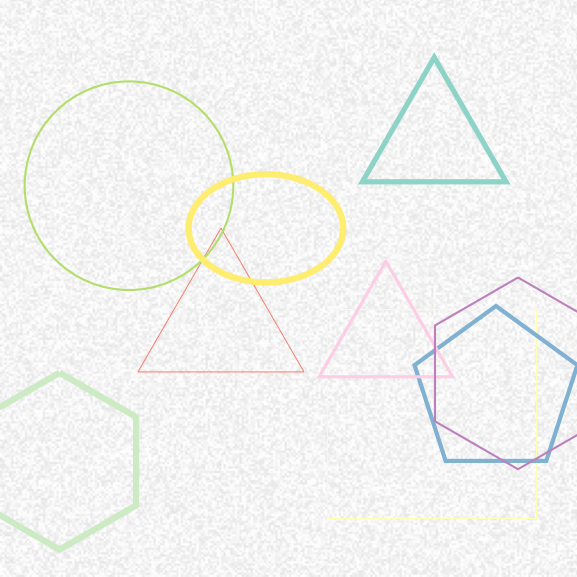[{"shape": "triangle", "thickness": 2.5, "radius": 0.72, "center": [0.752, 0.756]}, {"shape": "square", "thickness": 0.5, "radius": 0.9, "center": [0.747, 0.283]}, {"shape": "triangle", "thickness": 0.5, "radius": 0.83, "center": [0.383, 0.438]}, {"shape": "pentagon", "thickness": 2, "radius": 0.74, "center": [0.859, 0.321]}, {"shape": "circle", "thickness": 1, "radius": 0.9, "center": [0.223, 0.678]}, {"shape": "triangle", "thickness": 1.5, "radius": 0.67, "center": [0.668, 0.413]}, {"shape": "hexagon", "thickness": 1, "radius": 0.83, "center": [0.897, 0.353]}, {"shape": "hexagon", "thickness": 3, "radius": 0.77, "center": [0.103, 0.201]}, {"shape": "oval", "thickness": 3, "radius": 0.67, "center": [0.46, 0.604]}]